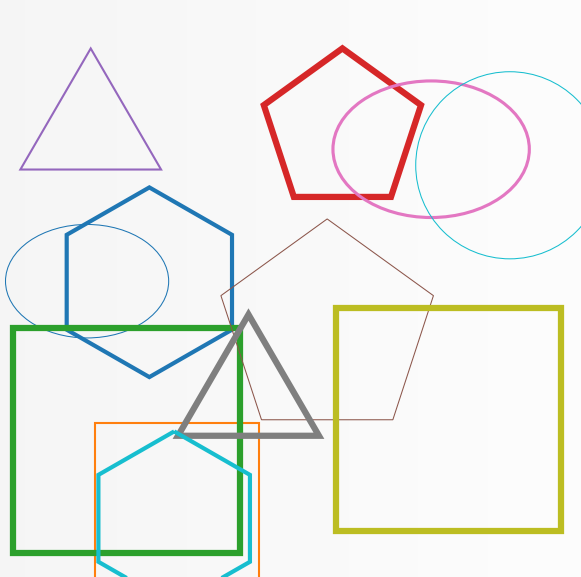[{"shape": "oval", "thickness": 0.5, "radius": 0.7, "center": [0.15, 0.512]}, {"shape": "hexagon", "thickness": 2, "radius": 0.82, "center": [0.257, 0.51]}, {"shape": "square", "thickness": 1, "radius": 0.71, "center": [0.305, 0.125]}, {"shape": "square", "thickness": 3, "radius": 0.98, "center": [0.218, 0.236]}, {"shape": "pentagon", "thickness": 3, "radius": 0.71, "center": [0.589, 0.773]}, {"shape": "triangle", "thickness": 1, "radius": 0.7, "center": [0.156, 0.775]}, {"shape": "pentagon", "thickness": 0.5, "radius": 0.96, "center": [0.563, 0.428]}, {"shape": "oval", "thickness": 1.5, "radius": 0.84, "center": [0.742, 0.741]}, {"shape": "triangle", "thickness": 3, "radius": 0.7, "center": [0.427, 0.315]}, {"shape": "square", "thickness": 3, "radius": 0.97, "center": [0.772, 0.272]}, {"shape": "circle", "thickness": 0.5, "radius": 0.81, "center": [0.877, 0.713]}, {"shape": "hexagon", "thickness": 2, "radius": 0.75, "center": [0.3, 0.102]}]